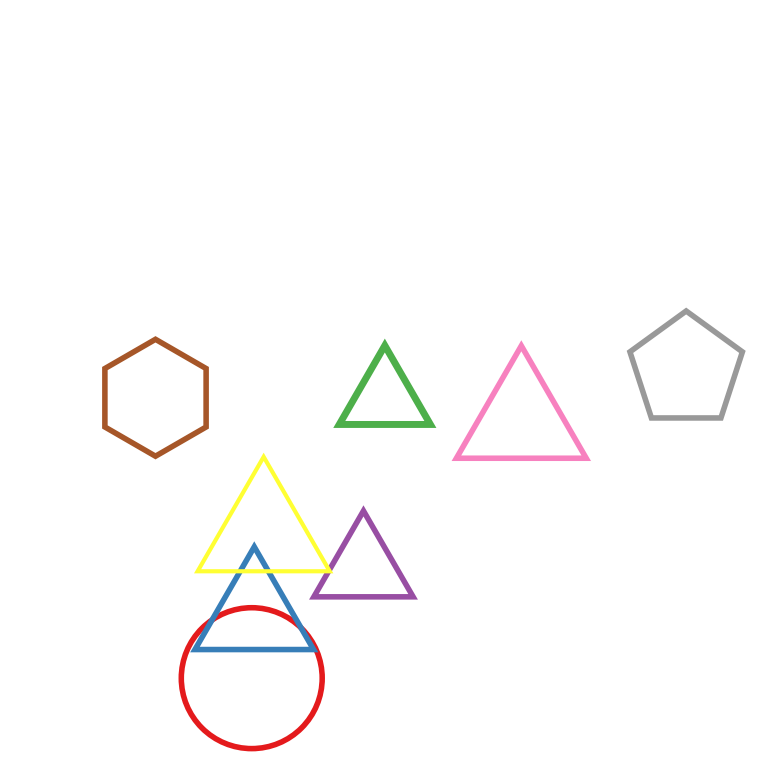[{"shape": "circle", "thickness": 2, "radius": 0.46, "center": [0.327, 0.119]}, {"shape": "triangle", "thickness": 2, "radius": 0.44, "center": [0.33, 0.201]}, {"shape": "triangle", "thickness": 2.5, "radius": 0.34, "center": [0.5, 0.483]}, {"shape": "triangle", "thickness": 2, "radius": 0.37, "center": [0.472, 0.262]}, {"shape": "triangle", "thickness": 1.5, "radius": 0.5, "center": [0.342, 0.308]}, {"shape": "hexagon", "thickness": 2, "radius": 0.38, "center": [0.202, 0.483]}, {"shape": "triangle", "thickness": 2, "radius": 0.49, "center": [0.677, 0.454]}, {"shape": "pentagon", "thickness": 2, "radius": 0.38, "center": [0.891, 0.519]}]